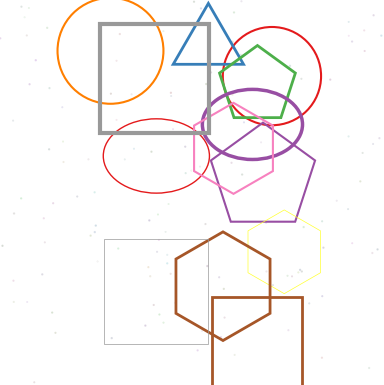[{"shape": "circle", "thickness": 1.5, "radius": 0.64, "center": [0.706, 0.802]}, {"shape": "oval", "thickness": 1, "radius": 0.69, "center": [0.406, 0.595]}, {"shape": "triangle", "thickness": 2, "radius": 0.53, "center": [0.541, 0.886]}, {"shape": "pentagon", "thickness": 2, "radius": 0.52, "center": [0.669, 0.778]}, {"shape": "pentagon", "thickness": 1.5, "radius": 0.71, "center": [0.683, 0.539]}, {"shape": "oval", "thickness": 2.5, "radius": 0.65, "center": [0.656, 0.677]}, {"shape": "circle", "thickness": 1.5, "radius": 0.69, "center": [0.287, 0.868]}, {"shape": "hexagon", "thickness": 0.5, "radius": 0.54, "center": [0.738, 0.346]}, {"shape": "hexagon", "thickness": 2, "radius": 0.71, "center": [0.579, 0.257]}, {"shape": "square", "thickness": 2, "radius": 0.59, "center": [0.667, 0.112]}, {"shape": "hexagon", "thickness": 1.5, "radius": 0.59, "center": [0.606, 0.615]}, {"shape": "square", "thickness": 3, "radius": 0.71, "center": [0.401, 0.796]}, {"shape": "square", "thickness": 0.5, "radius": 0.68, "center": [0.405, 0.243]}]